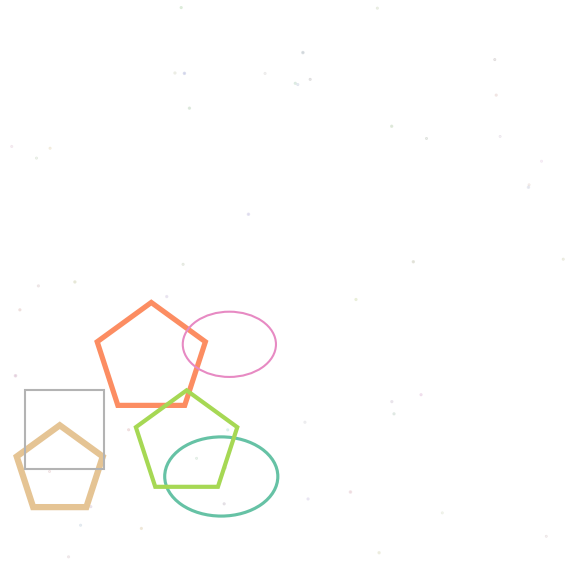[{"shape": "oval", "thickness": 1.5, "radius": 0.49, "center": [0.383, 0.174]}, {"shape": "pentagon", "thickness": 2.5, "radius": 0.49, "center": [0.262, 0.377]}, {"shape": "oval", "thickness": 1, "radius": 0.4, "center": [0.397, 0.403]}, {"shape": "pentagon", "thickness": 2, "radius": 0.46, "center": [0.323, 0.231]}, {"shape": "pentagon", "thickness": 3, "radius": 0.39, "center": [0.103, 0.184]}, {"shape": "square", "thickness": 1, "radius": 0.34, "center": [0.112, 0.256]}]